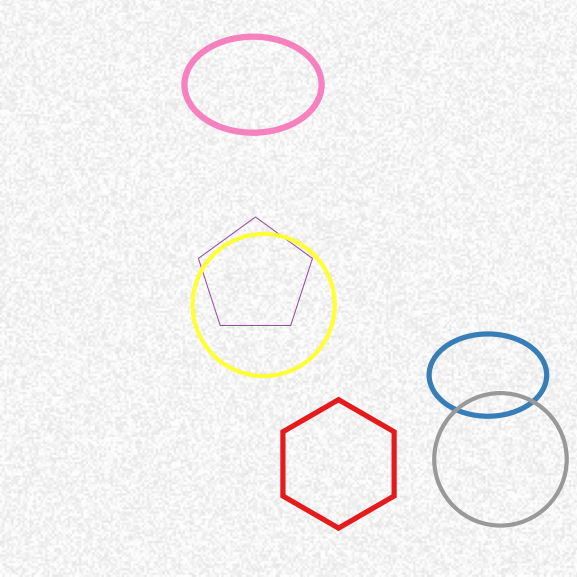[{"shape": "hexagon", "thickness": 2.5, "radius": 0.56, "center": [0.586, 0.196]}, {"shape": "oval", "thickness": 2.5, "radius": 0.51, "center": [0.845, 0.35]}, {"shape": "pentagon", "thickness": 0.5, "radius": 0.52, "center": [0.442, 0.52]}, {"shape": "circle", "thickness": 2, "radius": 0.62, "center": [0.457, 0.471]}, {"shape": "oval", "thickness": 3, "radius": 0.59, "center": [0.438, 0.852]}, {"shape": "circle", "thickness": 2, "radius": 0.57, "center": [0.867, 0.204]}]